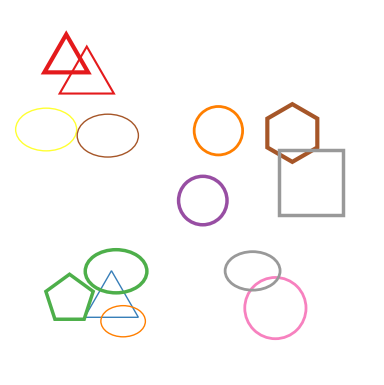[{"shape": "triangle", "thickness": 3, "radius": 0.33, "center": [0.172, 0.845]}, {"shape": "triangle", "thickness": 1.5, "radius": 0.41, "center": [0.225, 0.798]}, {"shape": "triangle", "thickness": 1, "radius": 0.4, "center": [0.29, 0.216]}, {"shape": "pentagon", "thickness": 2.5, "radius": 0.32, "center": [0.181, 0.223]}, {"shape": "oval", "thickness": 2.5, "radius": 0.4, "center": [0.301, 0.295]}, {"shape": "circle", "thickness": 2.5, "radius": 0.31, "center": [0.527, 0.479]}, {"shape": "oval", "thickness": 1, "radius": 0.29, "center": [0.32, 0.166]}, {"shape": "circle", "thickness": 2, "radius": 0.31, "center": [0.567, 0.66]}, {"shape": "oval", "thickness": 1, "radius": 0.4, "center": [0.12, 0.664]}, {"shape": "oval", "thickness": 1, "radius": 0.4, "center": [0.28, 0.648]}, {"shape": "hexagon", "thickness": 3, "radius": 0.37, "center": [0.759, 0.654]}, {"shape": "circle", "thickness": 2, "radius": 0.4, "center": [0.715, 0.2]}, {"shape": "oval", "thickness": 2, "radius": 0.36, "center": [0.656, 0.296]}, {"shape": "square", "thickness": 2.5, "radius": 0.42, "center": [0.808, 0.526]}]